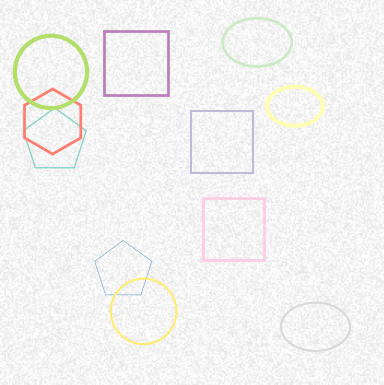[{"shape": "pentagon", "thickness": 1, "radius": 0.43, "center": [0.142, 0.634]}, {"shape": "oval", "thickness": 3, "radius": 0.36, "center": [0.766, 0.724]}, {"shape": "square", "thickness": 1.5, "radius": 0.4, "center": [0.577, 0.632]}, {"shape": "hexagon", "thickness": 2, "radius": 0.42, "center": [0.137, 0.684]}, {"shape": "pentagon", "thickness": 0.5, "radius": 0.39, "center": [0.32, 0.297]}, {"shape": "circle", "thickness": 3, "radius": 0.47, "center": [0.132, 0.813]}, {"shape": "square", "thickness": 2, "radius": 0.4, "center": [0.607, 0.406]}, {"shape": "oval", "thickness": 1.5, "radius": 0.45, "center": [0.82, 0.151]}, {"shape": "square", "thickness": 2, "radius": 0.42, "center": [0.353, 0.836]}, {"shape": "oval", "thickness": 2, "radius": 0.45, "center": [0.668, 0.89]}, {"shape": "circle", "thickness": 1.5, "radius": 0.43, "center": [0.373, 0.191]}]